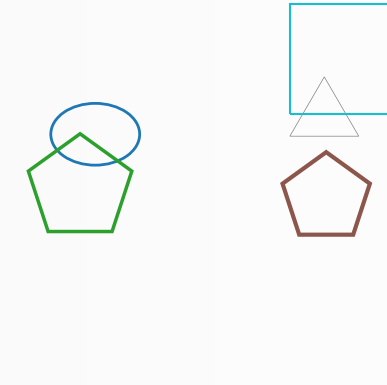[{"shape": "oval", "thickness": 2, "radius": 0.57, "center": [0.246, 0.651]}, {"shape": "pentagon", "thickness": 2.5, "radius": 0.7, "center": [0.207, 0.512]}, {"shape": "pentagon", "thickness": 3, "radius": 0.59, "center": [0.842, 0.486]}, {"shape": "triangle", "thickness": 0.5, "radius": 0.51, "center": [0.837, 0.698]}, {"shape": "square", "thickness": 1.5, "radius": 0.72, "center": [0.892, 0.847]}]